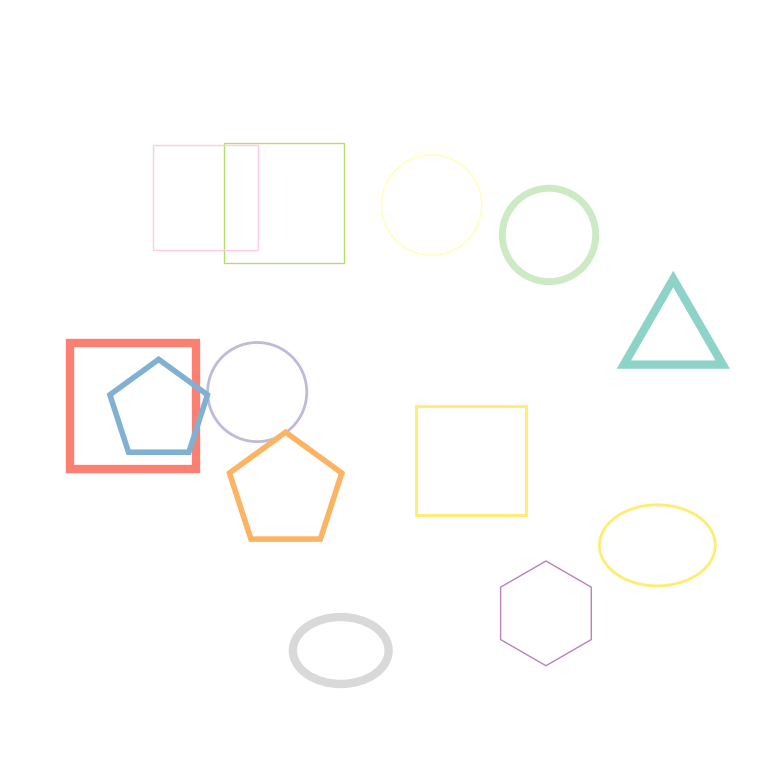[{"shape": "triangle", "thickness": 3, "radius": 0.37, "center": [0.874, 0.564]}, {"shape": "circle", "thickness": 0.5, "radius": 0.33, "center": [0.56, 0.734]}, {"shape": "circle", "thickness": 1, "radius": 0.32, "center": [0.334, 0.491]}, {"shape": "square", "thickness": 3, "radius": 0.41, "center": [0.173, 0.473]}, {"shape": "pentagon", "thickness": 2, "radius": 0.33, "center": [0.206, 0.467]}, {"shape": "pentagon", "thickness": 2, "radius": 0.38, "center": [0.371, 0.362]}, {"shape": "square", "thickness": 0.5, "radius": 0.39, "center": [0.369, 0.736]}, {"shape": "square", "thickness": 0.5, "radius": 0.34, "center": [0.267, 0.743]}, {"shape": "oval", "thickness": 3, "radius": 0.31, "center": [0.443, 0.155]}, {"shape": "hexagon", "thickness": 0.5, "radius": 0.34, "center": [0.709, 0.203]}, {"shape": "circle", "thickness": 2.5, "radius": 0.3, "center": [0.713, 0.695]}, {"shape": "square", "thickness": 1, "radius": 0.36, "center": [0.612, 0.402]}, {"shape": "oval", "thickness": 1, "radius": 0.38, "center": [0.854, 0.292]}]